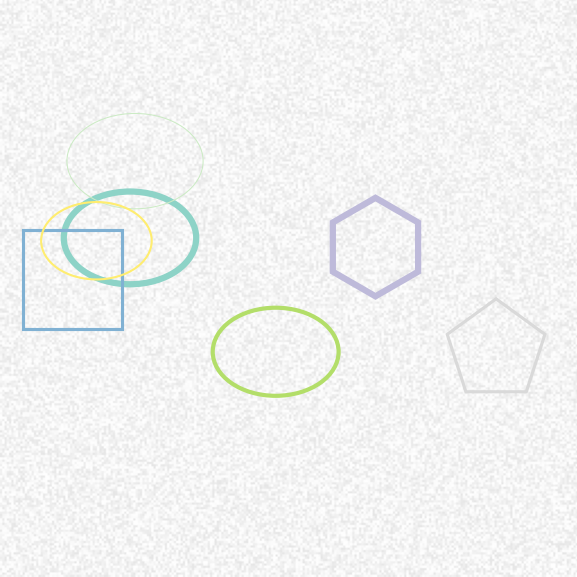[{"shape": "oval", "thickness": 3, "radius": 0.57, "center": [0.225, 0.587]}, {"shape": "hexagon", "thickness": 3, "radius": 0.43, "center": [0.65, 0.571]}, {"shape": "square", "thickness": 1.5, "radius": 0.43, "center": [0.125, 0.515]}, {"shape": "oval", "thickness": 2, "radius": 0.54, "center": [0.477, 0.39]}, {"shape": "pentagon", "thickness": 1.5, "radius": 0.44, "center": [0.859, 0.393]}, {"shape": "oval", "thickness": 0.5, "radius": 0.59, "center": [0.234, 0.72]}, {"shape": "oval", "thickness": 1, "radius": 0.48, "center": [0.167, 0.582]}]